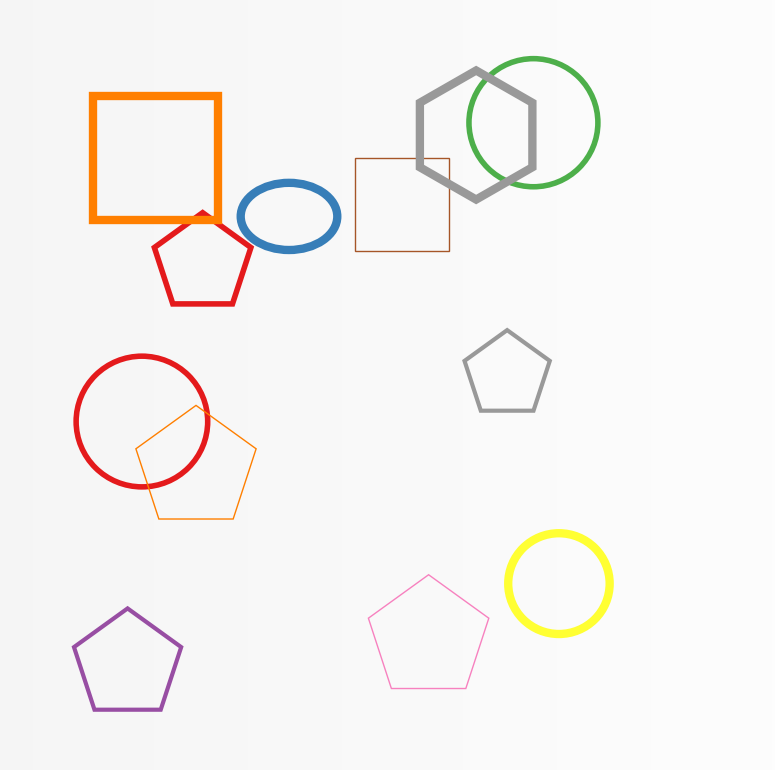[{"shape": "pentagon", "thickness": 2, "radius": 0.33, "center": [0.261, 0.658]}, {"shape": "circle", "thickness": 2, "radius": 0.42, "center": [0.183, 0.453]}, {"shape": "oval", "thickness": 3, "radius": 0.31, "center": [0.373, 0.719]}, {"shape": "circle", "thickness": 2, "radius": 0.42, "center": [0.688, 0.841]}, {"shape": "pentagon", "thickness": 1.5, "radius": 0.36, "center": [0.165, 0.137]}, {"shape": "pentagon", "thickness": 0.5, "radius": 0.41, "center": [0.253, 0.392]}, {"shape": "square", "thickness": 3, "radius": 0.4, "center": [0.2, 0.795]}, {"shape": "circle", "thickness": 3, "radius": 0.33, "center": [0.721, 0.242]}, {"shape": "square", "thickness": 0.5, "radius": 0.3, "center": [0.519, 0.735]}, {"shape": "pentagon", "thickness": 0.5, "radius": 0.41, "center": [0.553, 0.172]}, {"shape": "pentagon", "thickness": 1.5, "radius": 0.29, "center": [0.654, 0.513]}, {"shape": "hexagon", "thickness": 3, "radius": 0.42, "center": [0.614, 0.825]}]